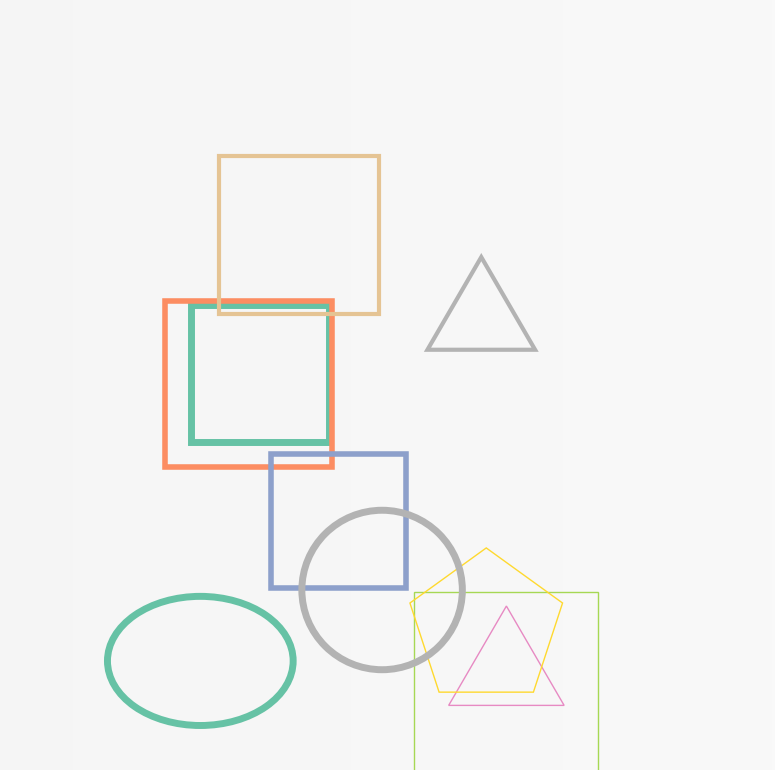[{"shape": "oval", "thickness": 2.5, "radius": 0.6, "center": [0.258, 0.142]}, {"shape": "square", "thickness": 2.5, "radius": 0.44, "center": [0.335, 0.515]}, {"shape": "square", "thickness": 2, "radius": 0.54, "center": [0.321, 0.501]}, {"shape": "square", "thickness": 2, "radius": 0.44, "center": [0.436, 0.323]}, {"shape": "triangle", "thickness": 0.5, "radius": 0.43, "center": [0.653, 0.127]}, {"shape": "square", "thickness": 0.5, "radius": 0.59, "center": [0.653, 0.113]}, {"shape": "pentagon", "thickness": 0.5, "radius": 0.52, "center": [0.627, 0.185]}, {"shape": "square", "thickness": 1.5, "radius": 0.52, "center": [0.386, 0.695]}, {"shape": "circle", "thickness": 2.5, "radius": 0.52, "center": [0.493, 0.234]}, {"shape": "triangle", "thickness": 1.5, "radius": 0.4, "center": [0.621, 0.586]}]